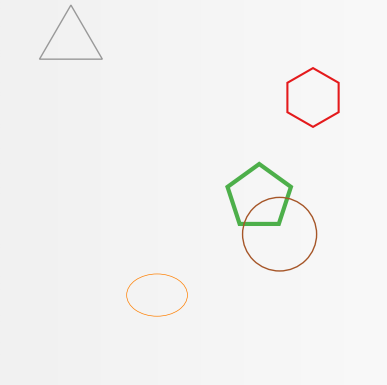[{"shape": "hexagon", "thickness": 1.5, "radius": 0.38, "center": [0.808, 0.747]}, {"shape": "pentagon", "thickness": 3, "radius": 0.43, "center": [0.669, 0.488]}, {"shape": "oval", "thickness": 0.5, "radius": 0.39, "center": [0.405, 0.234]}, {"shape": "circle", "thickness": 1, "radius": 0.48, "center": [0.722, 0.392]}, {"shape": "triangle", "thickness": 1, "radius": 0.47, "center": [0.183, 0.893]}]